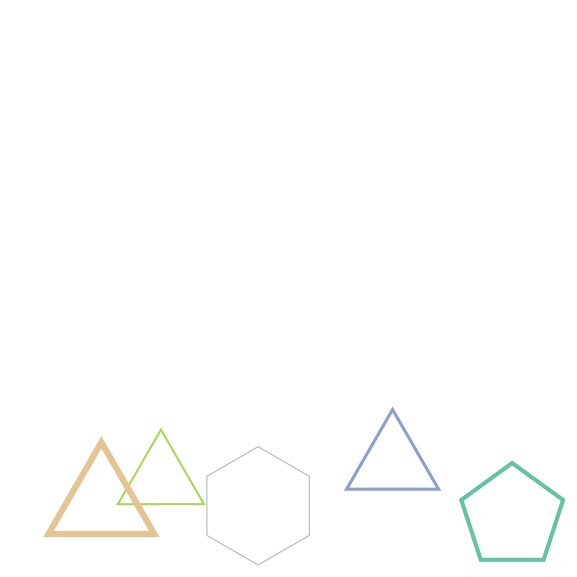[{"shape": "pentagon", "thickness": 2, "radius": 0.46, "center": [0.887, 0.105]}, {"shape": "triangle", "thickness": 1.5, "radius": 0.46, "center": [0.68, 0.198]}, {"shape": "triangle", "thickness": 1, "radius": 0.43, "center": [0.279, 0.169]}, {"shape": "triangle", "thickness": 3, "radius": 0.53, "center": [0.176, 0.127]}, {"shape": "hexagon", "thickness": 0.5, "radius": 0.51, "center": [0.447, 0.123]}]